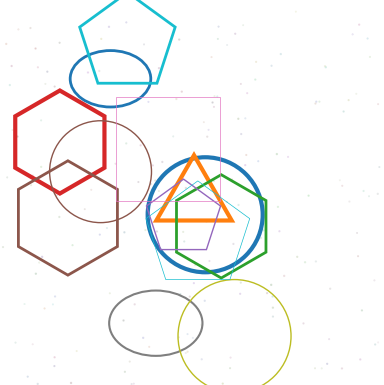[{"shape": "circle", "thickness": 3, "radius": 0.75, "center": [0.533, 0.442]}, {"shape": "oval", "thickness": 2, "radius": 0.52, "center": [0.287, 0.795]}, {"shape": "triangle", "thickness": 3, "radius": 0.57, "center": [0.504, 0.484]}, {"shape": "hexagon", "thickness": 2, "radius": 0.67, "center": [0.575, 0.412]}, {"shape": "hexagon", "thickness": 3, "radius": 0.67, "center": [0.155, 0.631]}, {"shape": "pentagon", "thickness": 1, "radius": 0.51, "center": [0.477, 0.434]}, {"shape": "circle", "thickness": 1, "radius": 0.66, "center": [0.261, 0.554]}, {"shape": "hexagon", "thickness": 2, "radius": 0.74, "center": [0.176, 0.434]}, {"shape": "square", "thickness": 0.5, "radius": 0.67, "center": [0.437, 0.613]}, {"shape": "oval", "thickness": 1.5, "radius": 0.61, "center": [0.405, 0.161]}, {"shape": "circle", "thickness": 1, "radius": 0.73, "center": [0.609, 0.127]}, {"shape": "pentagon", "thickness": 0.5, "radius": 0.71, "center": [0.514, 0.388]}, {"shape": "pentagon", "thickness": 2, "radius": 0.65, "center": [0.331, 0.889]}]